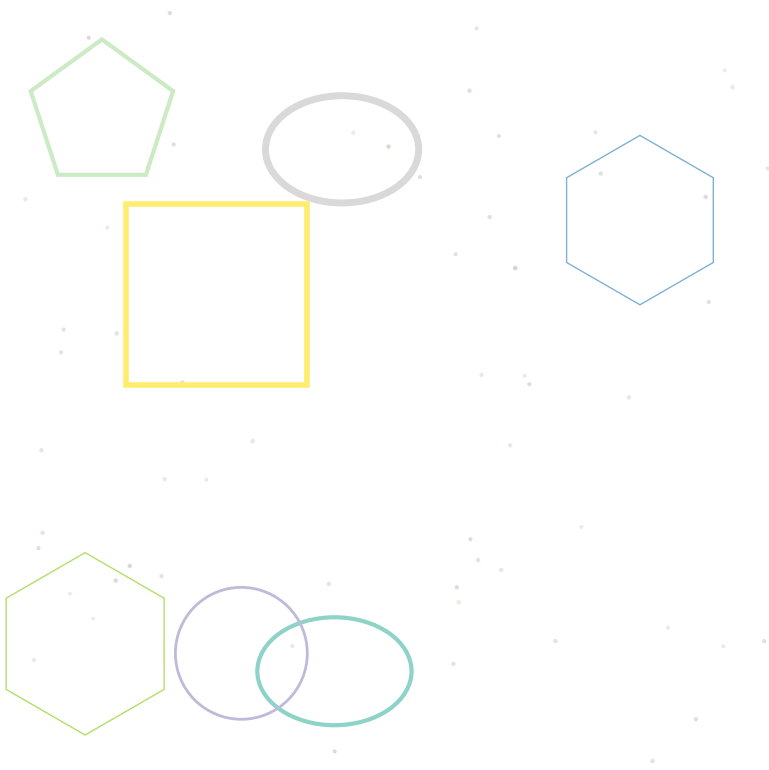[{"shape": "oval", "thickness": 1.5, "radius": 0.5, "center": [0.434, 0.128]}, {"shape": "circle", "thickness": 1, "radius": 0.43, "center": [0.313, 0.152]}, {"shape": "hexagon", "thickness": 0.5, "radius": 0.55, "center": [0.831, 0.714]}, {"shape": "hexagon", "thickness": 0.5, "radius": 0.59, "center": [0.111, 0.164]}, {"shape": "oval", "thickness": 2.5, "radius": 0.5, "center": [0.444, 0.806]}, {"shape": "pentagon", "thickness": 1.5, "radius": 0.49, "center": [0.132, 0.852]}, {"shape": "square", "thickness": 2, "radius": 0.59, "center": [0.281, 0.617]}]